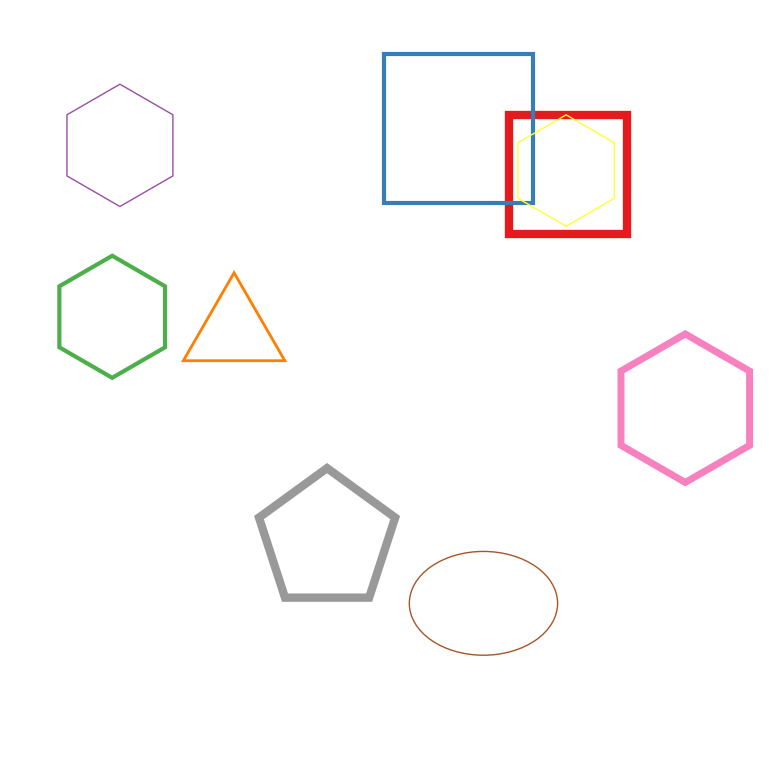[{"shape": "square", "thickness": 3, "radius": 0.39, "center": [0.738, 0.774]}, {"shape": "square", "thickness": 1.5, "radius": 0.48, "center": [0.595, 0.833]}, {"shape": "hexagon", "thickness": 1.5, "radius": 0.4, "center": [0.146, 0.589]}, {"shape": "hexagon", "thickness": 0.5, "radius": 0.4, "center": [0.156, 0.811]}, {"shape": "triangle", "thickness": 1, "radius": 0.38, "center": [0.304, 0.57]}, {"shape": "hexagon", "thickness": 0.5, "radius": 0.36, "center": [0.735, 0.779]}, {"shape": "oval", "thickness": 0.5, "radius": 0.48, "center": [0.628, 0.216]}, {"shape": "hexagon", "thickness": 2.5, "radius": 0.48, "center": [0.89, 0.47]}, {"shape": "pentagon", "thickness": 3, "radius": 0.46, "center": [0.425, 0.299]}]